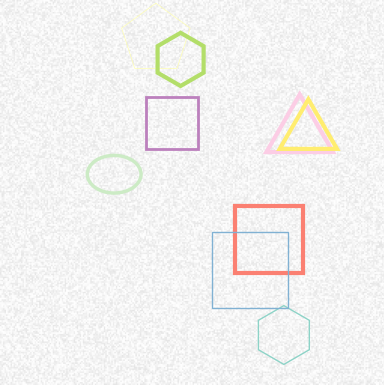[{"shape": "hexagon", "thickness": 1, "radius": 0.38, "center": [0.737, 0.13]}, {"shape": "pentagon", "thickness": 0.5, "radius": 0.47, "center": [0.405, 0.898]}, {"shape": "square", "thickness": 3, "radius": 0.44, "center": [0.699, 0.378]}, {"shape": "square", "thickness": 1, "radius": 0.49, "center": [0.649, 0.299]}, {"shape": "hexagon", "thickness": 3, "radius": 0.35, "center": [0.469, 0.846]}, {"shape": "triangle", "thickness": 3, "radius": 0.5, "center": [0.778, 0.655]}, {"shape": "square", "thickness": 2, "radius": 0.34, "center": [0.446, 0.68]}, {"shape": "oval", "thickness": 2.5, "radius": 0.35, "center": [0.297, 0.547]}, {"shape": "triangle", "thickness": 3, "radius": 0.43, "center": [0.801, 0.656]}]